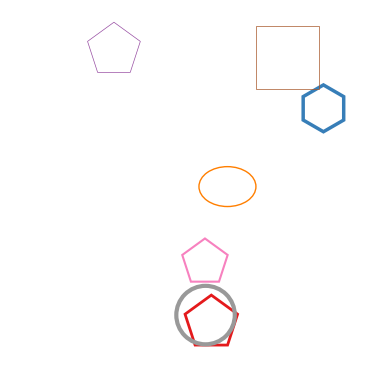[{"shape": "pentagon", "thickness": 2, "radius": 0.36, "center": [0.549, 0.162]}, {"shape": "hexagon", "thickness": 2.5, "radius": 0.3, "center": [0.84, 0.719]}, {"shape": "pentagon", "thickness": 0.5, "radius": 0.36, "center": [0.296, 0.87]}, {"shape": "oval", "thickness": 1, "radius": 0.37, "center": [0.591, 0.515]}, {"shape": "square", "thickness": 0.5, "radius": 0.41, "center": [0.746, 0.851]}, {"shape": "pentagon", "thickness": 1.5, "radius": 0.31, "center": [0.532, 0.319]}, {"shape": "circle", "thickness": 3, "radius": 0.38, "center": [0.534, 0.182]}]